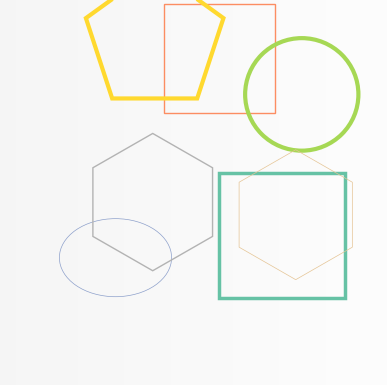[{"shape": "square", "thickness": 2.5, "radius": 0.81, "center": [0.727, 0.388]}, {"shape": "square", "thickness": 1, "radius": 0.71, "center": [0.567, 0.849]}, {"shape": "oval", "thickness": 0.5, "radius": 0.72, "center": [0.298, 0.331]}, {"shape": "circle", "thickness": 3, "radius": 0.73, "center": [0.779, 0.755]}, {"shape": "pentagon", "thickness": 3, "radius": 0.93, "center": [0.399, 0.895]}, {"shape": "hexagon", "thickness": 0.5, "radius": 0.84, "center": [0.763, 0.442]}, {"shape": "hexagon", "thickness": 1, "radius": 0.89, "center": [0.394, 0.475]}]